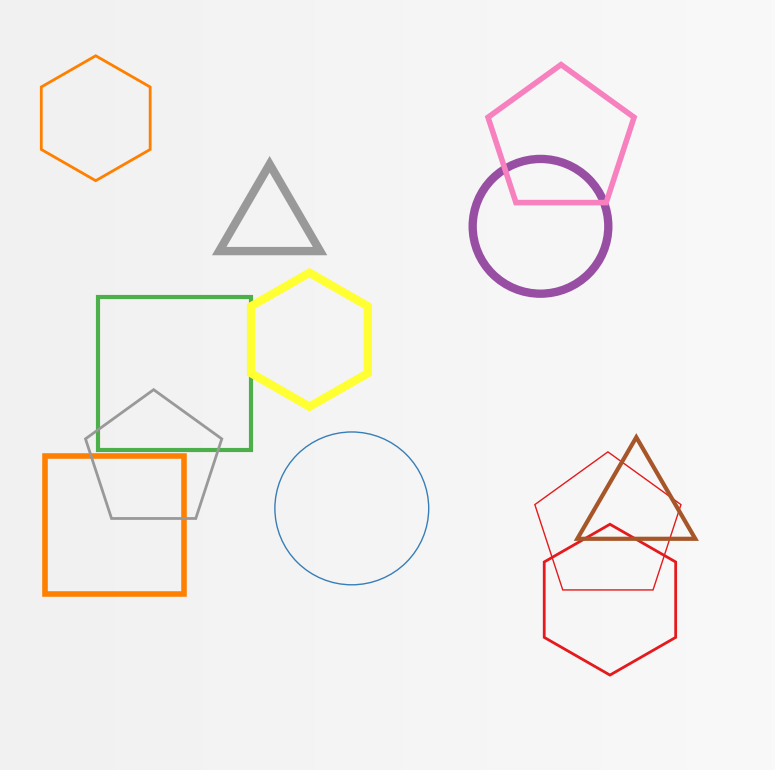[{"shape": "hexagon", "thickness": 1, "radius": 0.49, "center": [0.787, 0.221]}, {"shape": "pentagon", "thickness": 0.5, "radius": 0.5, "center": [0.784, 0.314]}, {"shape": "circle", "thickness": 0.5, "radius": 0.5, "center": [0.454, 0.34]}, {"shape": "square", "thickness": 1.5, "radius": 0.5, "center": [0.225, 0.515]}, {"shape": "circle", "thickness": 3, "radius": 0.44, "center": [0.697, 0.706]}, {"shape": "hexagon", "thickness": 1, "radius": 0.41, "center": [0.124, 0.846]}, {"shape": "square", "thickness": 2, "radius": 0.45, "center": [0.148, 0.318]}, {"shape": "hexagon", "thickness": 3, "radius": 0.43, "center": [0.399, 0.559]}, {"shape": "triangle", "thickness": 1.5, "radius": 0.44, "center": [0.821, 0.344]}, {"shape": "pentagon", "thickness": 2, "radius": 0.5, "center": [0.724, 0.817]}, {"shape": "pentagon", "thickness": 1, "radius": 0.46, "center": [0.198, 0.401]}, {"shape": "triangle", "thickness": 3, "radius": 0.38, "center": [0.348, 0.711]}]